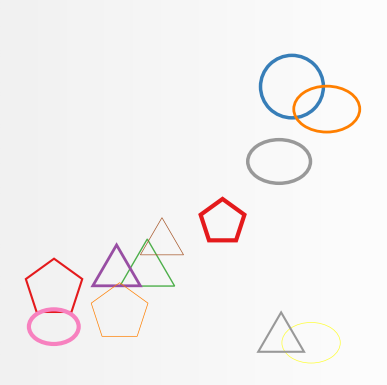[{"shape": "pentagon", "thickness": 1.5, "radius": 0.38, "center": [0.139, 0.252]}, {"shape": "pentagon", "thickness": 3, "radius": 0.3, "center": [0.574, 0.424]}, {"shape": "circle", "thickness": 2.5, "radius": 0.41, "center": [0.753, 0.775]}, {"shape": "triangle", "thickness": 1, "radius": 0.41, "center": [0.38, 0.298]}, {"shape": "triangle", "thickness": 2, "radius": 0.35, "center": [0.301, 0.293]}, {"shape": "oval", "thickness": 2, "radius": 0.43, "center": [0.843, 0.717]}, {"shape": "pentagon", "thickness": 0.5, "radius": 0.39, "center": [0.309, 0.189]}, {"shape": "oval", "thickness": 0.5, "radius": 0.38, "center": [0.803, 0.11]}, {"shape": "triangle", "thickness": 0.5, "radius": 0.32, "center": [0.418, 0.37]}, {"shape": "oval", "thickness": 3, "radius": 0.32, "center": [0.139, 0.152]}, {"shape": "triangle", "thickness": 1.5, "radius": 0.34, "center": [0.725, 0.12]}, {"shape": "oval", "thickness": 2.5, "radius": 0.4, "center": [0.72, 0.581]}]